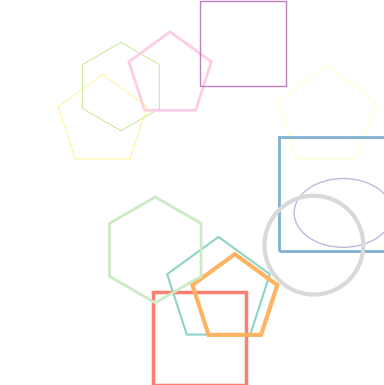[{"shape": "pentagon", "thickness": 1.5, "radius": 0.7, "center": [0.568, 0.244]}, {"shape": "pentagon", "thickness": 0.5, "radius": 0.67, "center": [0.849, 0.696]}, {"shape": "oval", "thickness": 1, "radius": 0.64, "center": [0.892, 0.447]}, {"shape": "square", "thickness": 2.5, "radius": 0.6, "center": [0.519, 0.121]}, {"shape": "square", "thickness": 2, "radius": 0.74, "center": [0.873, 0.496]}, {"shape": "pentagon", "thickness": 3, "radius": 0.58, "center": [0.61, 0.224]}, {"shape": "hexagon", "thickness": 0.5, "radius": 0.57, "center": [0.314, 0.775]}, {"shape": "pentagon", "thickness": 2, "radius": 0.56, "center": [0.442, 0.805]}, {"shape": "circle", "thickness": 3, "radius": 0.64, "center": [0.815, 0.363]}, {"shape": "square", "thickness": 1, "radius": 0.56, "center": [0.631, 0.887]}, {"shape": "hexagon", "thickness": 2, "radius": 0.69, "center": [0.403, 0.351]}, {"shape": "pentagon", "thickness": 0.5, "radius": 0.61, "center": [0.267, 0.685]}]